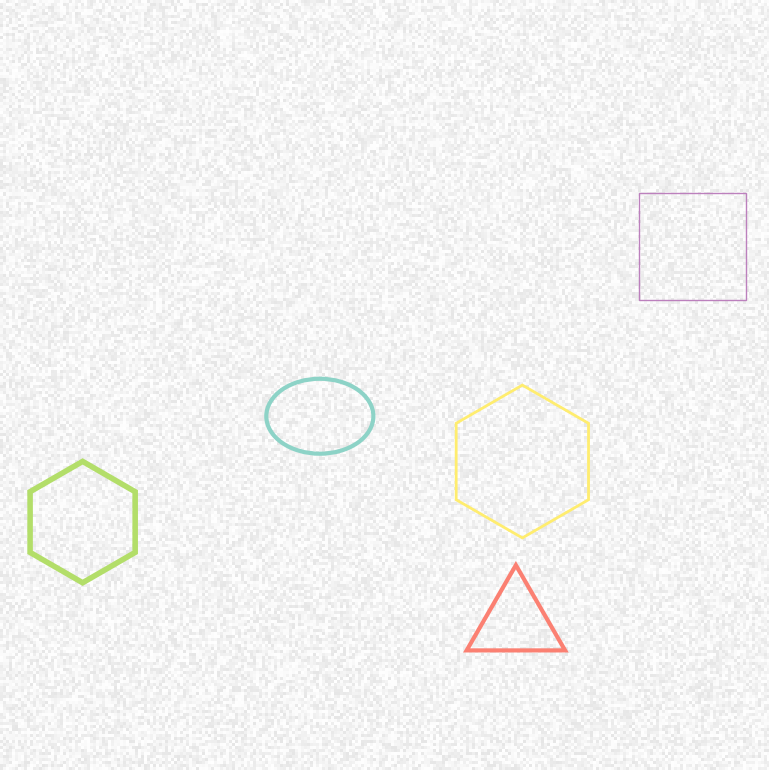[{"shape": "oval", "thickness": 1.5, "radius": 0.35, "center": [0.415, 0.459]}, {"shape": "triangle", "thickness": 1.5, "radius": 0.37, "center": [0.67, 0.192]}, {"shape": "hexagon", "thickness": 2, "radius": 0.39, "center": [0.107, 0.322]}, {"shape": "square", "thickness": 0.5, "radius": 0.35, "center": [0.899, 0.68]}, {"shape": "hexagon", "thickness": 1, "radius": 0.5, "center": [0.678, 0.401]}]